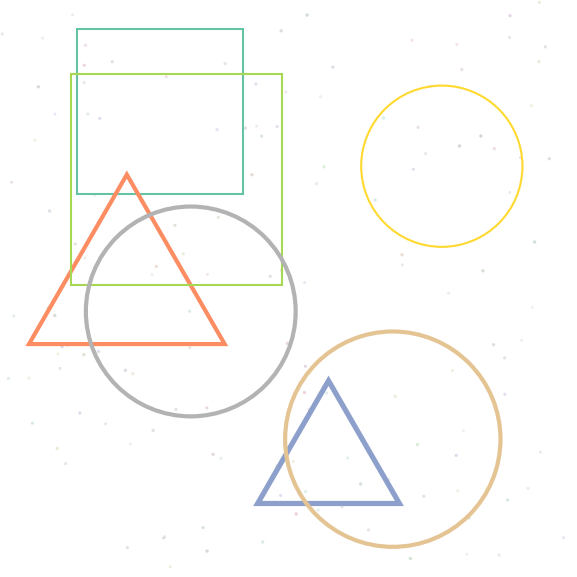[{"shape": "square", "thickness": 1, "radius": 0.71, "center": [0.277, 0.806]}, {"shape": "triangle", "thickness": 2, "radius": 0.98, "center": [0.22, 0.501]}, {"shape": "triangle", "thickness": 2.5, "radius": 0.71, "center": [0.569, 0.198]}, {"shape": "square", "thickness": 1, "radius": 0.91, "center": [0.305, 0.689]}, {"shape": "circle", "thickness": 1, "radius": 0.7, "center": [0.765, 0.711]}, {"shape": "circle", "thickness": 2, "radius": 0.93, "center": [0.68, 0.239]}, {"shape": "circle", "thickness": 2, "radius": 0.91, "center": [0.33, 0.46]}]